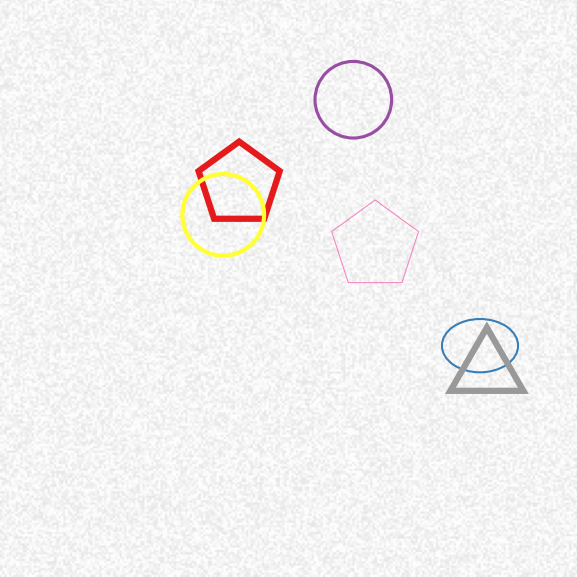[{"shape": "pentagon", "thickness": 3, "radius": 0.37, "center": [0.414, 0.68]}, {"shape": "oval", "thickness": 1, "radius": 0.33, "center": [0.831, 0.401]}, {"shape": "circle", "thickness": 1.5, "radius": 0.33, "center": [0.612, 0.826]}, {"shape": "circle", "thickness": 2, "radius": 0.35, "center": [0.387, 0.627]}, {"shape": "pentagon", "thickness": 0.5, "radius": 0.4, "center": [0.65, 0.574]}, {"shape": "triangle", "thickness": 3, "radius": 0.36, "center": [0.843, 0.359]}]